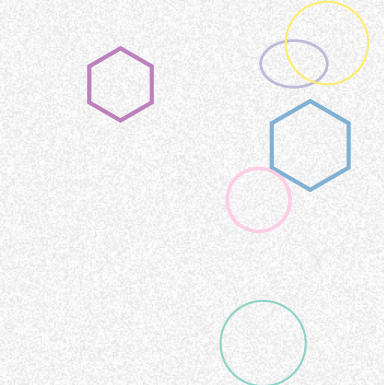[{"shape": "circle", "thickness": 1.5, "radius": 0.55, "center": [0.684, 0.108]}, {"shape": "oval", "thickness": 2, "radius": 0.43, "center": [0.764, 0.834]}, {"shape": "hexagon", "thickness": 3, "radius": 0.58, "center": [0.806, 0.622]}, {"shape": "circle", "thickness": 2.5, "radius": 0.41, "center": [0.672, 0.481]}, {"shape": "hexagon", "thickness": 3, "radius": 0.47, "center": [0.313, 0.781]}, {"shape": "circle", "thickness": 1.5, "radius": 0.54, "center": [0.849, 0.888]}]